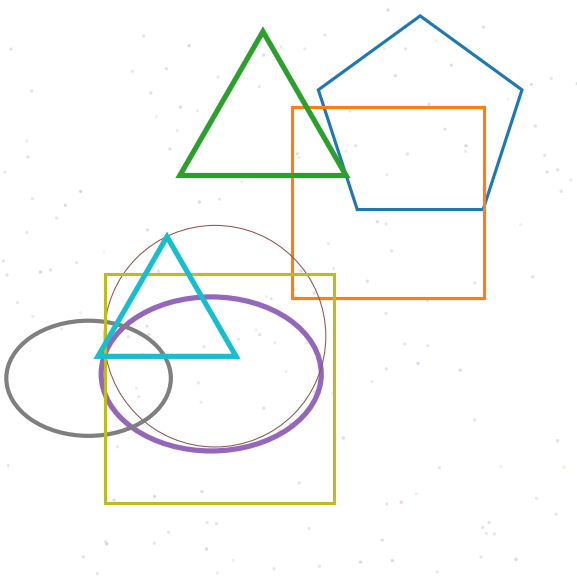[{"shape": "pentagon", "thickness": 1.5, "radius": 0.93, "center": [0.728, 0.786]}, {"shape": "square", "thickness": 1.5, "radius": 0.83, "center": [0.672, 0.648]}, {"shape": "triangle", "thickness": 2.5, "radius": 0.83, "center": [0.455, 0.778]}, {"shape": "oval", "thickness": 2.5, "radius": 0.95, "center": [0.366, 0.352]}, {"shape": "circle", "thickness": 0.5, "radius": 0.96, "center": [0.372, 0.417]}, {"shape": "oval", "thickness": 2, "radius": 0.71, "center": [0.153, 0.344]}, {"shape": "square", "thickness": 1.5, "radius": 0.99, "center": [0.38, 0.327]}, {"shape": "triangle", "thickness": 2.5, "radius": 0.69, "center": [0.289, 0.451]}]